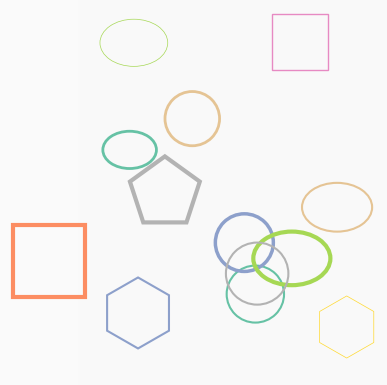[{"shape": "oval", "thickness": 2, "radius": 0.35, "center": [0.335, 0.611]}, {"shape": "circle", "thickness": 1.5, "radius": 0.37, "center": [0.659, 0.236]}, {"shape": "square", "thickness": 3, "radius": 0.47, "center": [0.127, 0.321]}, {"shape": "circle", "thickness": 2.5, "radius": 0.37, "center": [0.631, 0.37]}, {"shape": "hexagon", "thickness": 1.5, "radius": 0.46, "center": [0.356, 0.187]}, {"shape": "square", "thickness": 1, "radius": 0.36, "center": [0.774, 0.892]}, {"shape": "oval", "thickness": 3, "radius": 0.5, "center": [0.753, 0.329]}, {"shape": "oval", "thickness": 0.5, "radius": 0.44, "center": [0.345, 0.889]}, {"shape": "hexagon", "thickness": 0.5, "radius": 0.4, "center": [0.895, 0.151]}, {"shape": "oval", "thickness": 1.5, "radius": 0.45, "center": [0.87, 0.462]}, {"shape": "circle", "thickness": 2, "radius": 0.35, "center": [0.496, 0.692]}, {"shape": "pentagon", "thickness": 3, "radius": 0.47, "center": [0.425, 0.499]}, {"shape": "circle", "thickness": 1.5, "radius": 0.4, "center": [0.664, 0.289]}]